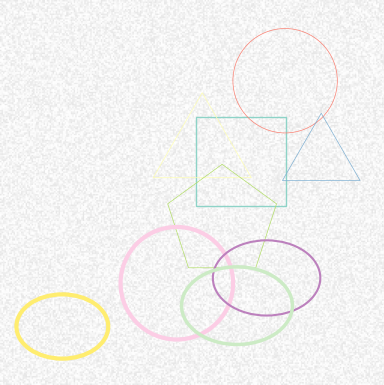[{"shape": "square", "thickness": 1, "radius": 0.58, "center": [0.626, 0.58]}, {"shape": "triangle", "thickness": 0.5, "radius": 0.74, "center": [0.525, 0.612]}, {"shape": "circle", "thickness": 0.5, "radius": 0.68, "center": [0.741, 0.79]}, {"shape": "triangle", "thickness": 0.5, "radius": 0.58, "center": [0.834, 0.589]}, {"shape": "pentagon", "thickness": 0.5, "radius": 0.74, "center": [0.577, 0.425]}, {"shape": "circle", "thickness": 3, "radius": 0.73, "center": [0.459, 0.264]}, {"shape": "oval", "thickness": 1.5, "radius": 0.7, "center": [0.692, 0.278]}, {"shape": "oval", "thickness": 2.5, "radius": 0.72, "center": [0.616, 0.206]}, {"shape": "oval", "thickness": 3, "radius": 0.6, "center": [0.162, 0.152]}]